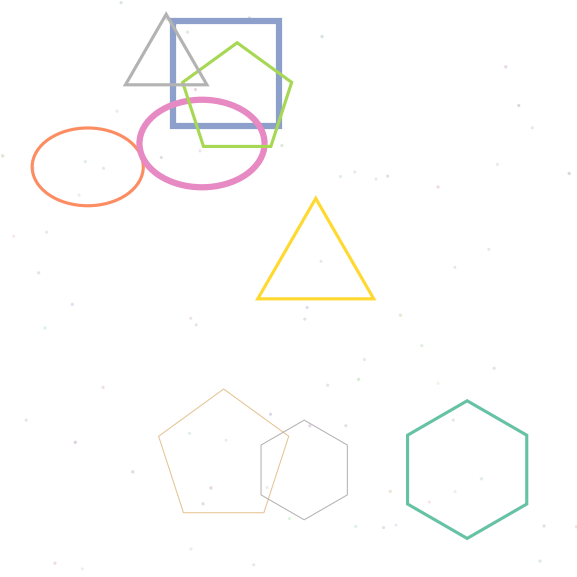[{"shape": "hexagon", "thickness": 1.5, "radius": 0.6, "center": [0.809, 0.186]}, {"shape": "oval", "thickness": 1.5, "radius": 0.48, "center": [0.152, 0.71]}, {"shape": "square", "thickness": 3, "radius": 0.46, "center": [0.391, 0.872]}, {"shape": "oval", "thickness": 3, "radius": 0.54, "center": [0.35, 0.751]}, {"shape": "pentagon", "thickness": 1.5, "radius": 0.5, "center": [0.411, 0.826]}, {"shape": "triangle", "thickness": 1.5, "radius": 0.58, "center": [0.547, 0.54]}, {"shape": "pentagon", "thickness": 0.5, "radius": 0.59, "center": [0.387, 0.207]}, {"shape": "triangle", "thickness": 1.5, "radius": 0.41, "center": [0.288, 0.893]}, {"shape": "hexagon", "thickness": 0.5, "radius": 0.43, "center": [0.527, 0.185]}]